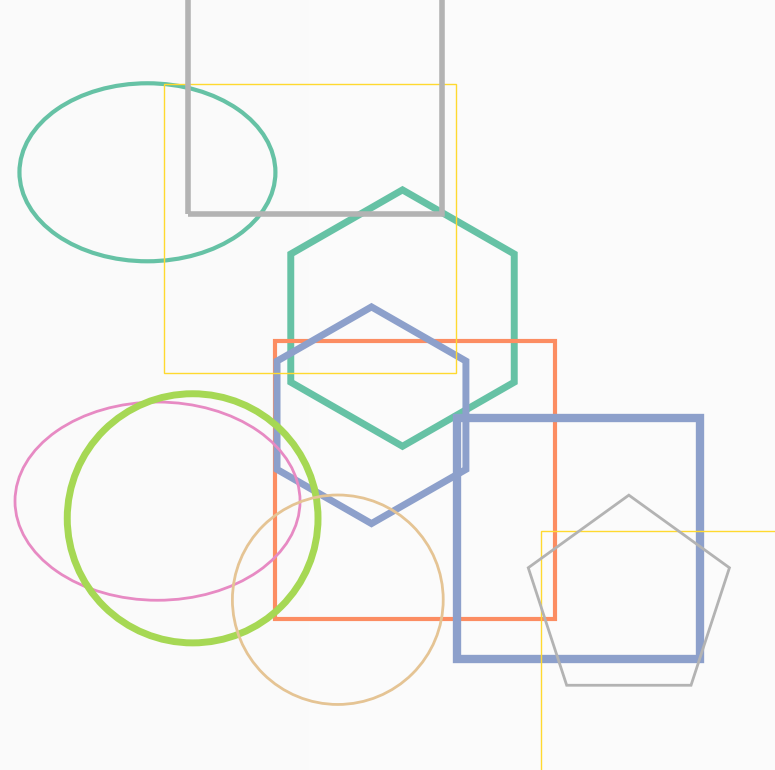[{"shape": "hexagon", "thickness": 2.5, "radius": 0.83, "center": [0.519, 0.587]}, {"shape": "oval", "thickness": 1.5, "radius": 0.83, "center": [0.19, 0.776]}, {"shape": "square", "thickness": 1.5, "radius": 0.9, "center": [0.535, 0.377]}, {"shape": "hexagon", "thickness": 2.5, "radius": 0.7, "center": [0.479, 0.461]}, {"shape": "square", "thickness": 3, "radius": 0.78, "center": [0.747, 0.301]}, {"shape": "oval", "thickness": 1, "radius": 0.92, "center": [0.203, 0.349]}, {"shape": "circle", "thickness": 2.5, "radius": 0.81, "center": [0.249, 0.327]}, {"shape": "square", "thickness": 0.5, "radius": 0.89, "center": [0.875, 0.133]}, {"shape": "square", "thickness": 0.5, "radius": 0.94, "center": [0.4, 0.703]}, {"shape": "circle", "thickness": 1, "radius": 0.68, "center": [0.436, 0.221]}, {"shape": "pentagon", "thickness": 1, "radius": 0.68, "center": [0.811, 0.22]}, {"shape": "square", "thickness": 2, "radius": 0.82, "center": [0.407, 0.886]}]